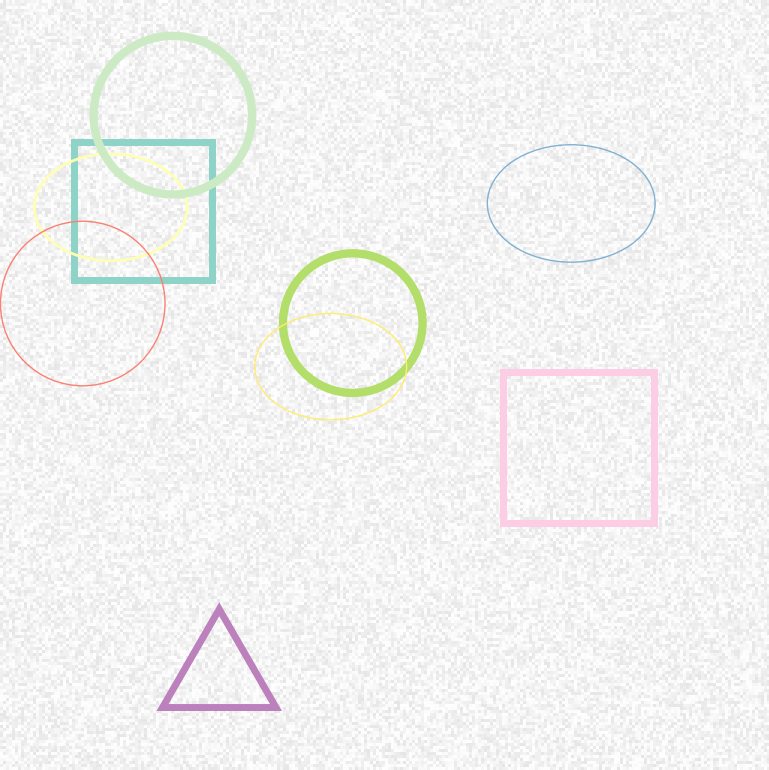[{"shape": "square", "thickness": 2.5, "radius": 0.45, "center": [0.186, 0.726]}, {"shape": "oval", "thickness": 1, "radius": 0.5, "center": [0.144, 0.731]}, {"shape": "circle", "thickness": 0.5, "radius": 0.53, "center": [0.107, 0.606]}, {"shape": "oval", "thickness": 0.5, "radius": 0.54, "center": [0.742, 0.736]}, {"shape": "circle", "thickness": 3, "radius": 0.45, "center": [0.458, 0.58]}, {"shape": "square", "thickness": 2.5, "radius": 0.49, "center": [0.752, 0.419]}, {"shape": "triangle", "thickness": 2.5, "radius": 0.43, "center": [0.285, 0.124]}, {"shape": "circle", "thickness": 3, "radius": 0.51, "center": [0.225, 0.85]}, {"shape": "oval", "thickness": 0.5, "radius": 0.49, "center": [0.429, 0.524]}]